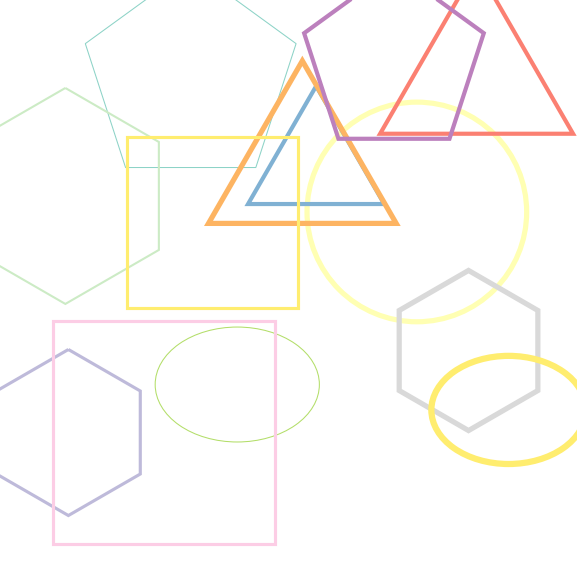[{"shape": "pentagon", "thickness": 0.5, "radius": 0.96, "center": [0.33, 0.864]}, {"shape": "circle", "thickness": 2.5, "radius": 0.95, "center": [0.722, 0.632]}, {"shape": "hexagon", "thickness": 1.5, "radius": 0.72, "center": [0.118, 0.25]}, {"shape": "triangle", "thickness": 2, "radius": 0.96, "center": [0.825, 0.864]}, {"shape": "triangle", "thickness": 2, "radius": 0.68, "center": [0.547, 0.714]}, {"shape": "triangle", "thickness": 2.5, "radius": 0.94, "center": [0.524, 0.706]}, {"shape": "oval", "thickness": 0.5, "radius": 0.71, "center": [0.411, 0.333]}, {"shape": "square", "thickness": 1.5, "radius": 0.96, "center": [0.284, 0.25]}, {"shape": "hexagon", "thickness": 2.5, "radius": 0.69, "center": [0.811, 0.392]}, {"shape": "pentagon", "thickness": 2, "radius": 0.82, "center": [0.682, 0.891]}, {"shape": "hexagon", "thickness": 1, "radius": 0.93, "center": [0.113, 0.66]}, {"shape": "oval", "thickness": 3, "radius": 0.67, "center": [0.881, 0.289]}, {"shape": "square", "thickness": 1.5, "radius": 0.74, "center": [0.368, 0.614]}]